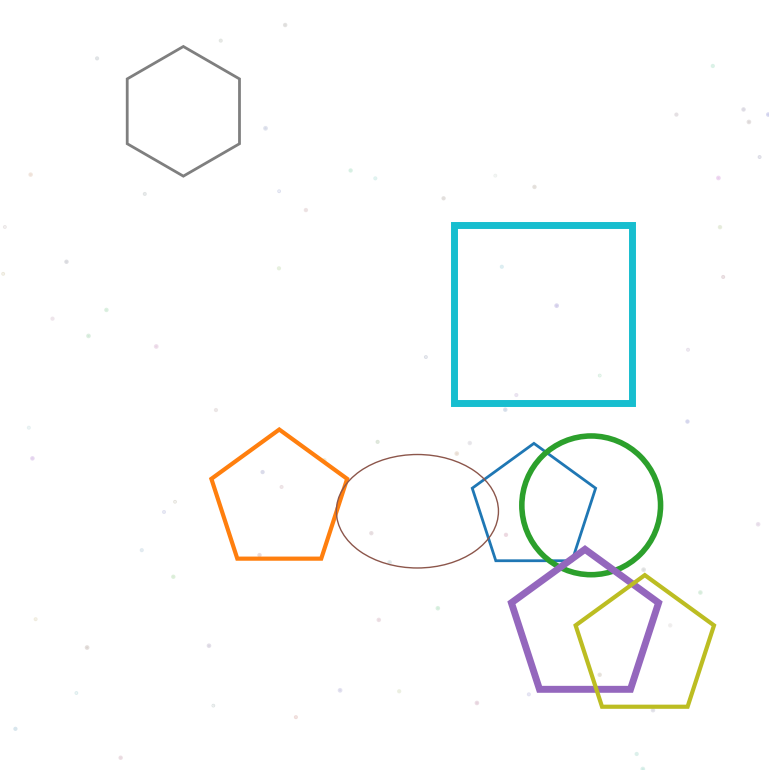[{"shape": "pentagon", "thickness": 1, "radius": 0.42, "center": [0.693, 0.34]}, {"shape": "pentagon", "thickness": 1.5, "radius": 0.46, "center": [0.363, 0.349]}, {"shape": "circle", "thickness": 2, "radius": 0.45, "center": [0.768, 0.344]}, {"shape": "pentagon", "thickness": 2.5, "radius": 0.5, "center": [0.76, 0.186]}, {"shape": "oval", "thickness": 0.5, "radius": 0.53, "center": [0.542, 0.336]}, {"shape": "hexagon", "thickness": 1, "radius": 0.42, "center": [0.238, 0.855]}, {"shape": "pentagon", "thickness": 1.5, "radius": 0.47, "center": [0.837, 0.159]}, {"shape": "square", "thickness": 2.5, "radius": 0.58, "center": [0.706, 0.592]}]